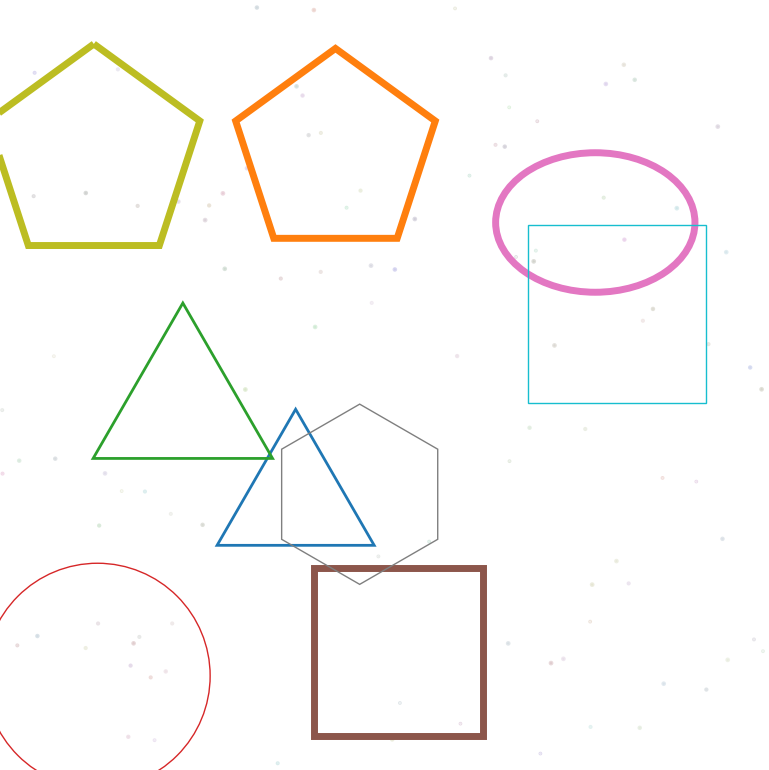[{"shape": "triangle", "thickness": 1, "radius": 0.59, "center": [0.384, 0.351]}, {"shape": "pentagon", "thickness": 2.5, "radius": 0.68, "center": [0.436, 0.801]}, {"shape": "triangle", "thickness": 1, "radius": 0.67, "center": [0.237, 0.472]}, {"shape": "circle", "thickness": 0.5, "radius": 0.73, "center": [0.127, 0.122]}, {"shape": "square", "thickness": 2.5, "radius": 0.55, "center": [0.517, 0.153]}, {"shape": "oval", "thickness": 2.5, "radius": 0.65, "center": [0.773, 0.711]}, {"shape": "hexagon", "thickness": 0.5, "radius": 0.59, "center": [0.467, 0.358]}, {"shape": "pentagon", "thickness": 2.5, "radius": 0.72, "center": [0.122, 0.798]}, {"shape": "square", "thickness": 0.5, "radius": 0.58, "center": [0.802, 0.592]}]